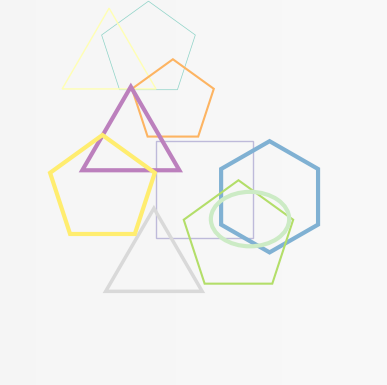[{"shape": "pentagon", "thickness": 0.5, "radius": 0.64, "center": [0.383, 0.87]}, {"shape": "triangle", "thickness": 1, "radius": 0.7, "center": [0.282, 0.839]}, {"shape": "square", "thickness": 1, "radius": 0.63, "center": [0.528, 0.508]}, {"shape": "hexagon", "thickness": 3, "radius": 0.72, "center": [0.696, 0.489]}, {"shape": "pentagon", "thickness": 1.5, "radius": 0.55, "center": [0.446, 0.735]}, {"shape": "pentagon", "thickness": 1.5, "radius": 0.74, "center": [0.615, 0.383]}, {"shape": "triangle", "thickness": 2.5, "radius": 0.72, "center": [0.397, 0.315]}, {"shape": "triangle", "thickness": 3, "radius": 0.72, "center": [0.338, 0.63]}, {"shape": "oval", "thickness": 3, "radius": 0.51, "center": [0.645, 0.431]}, {"shape": "pentagon", "thickness": 3, "radius": 0.71, "center": [0.264, 0.507]}]